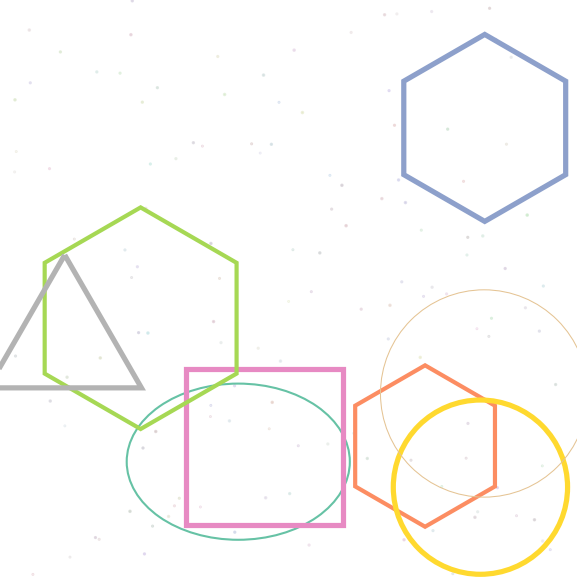[{"shape": "oval", "thickness": 1, "radius": 0.97, "center": [0.413, 0.2]}, {"shape": "hexagon", "thickness": 2, "radius": 0.7, "center": [0.736, 0.227]}, {"shape": "hexagon", "thickness": 2.5, "radius": 0.81, "center": [0.839, 0.778]}, {"shape": "square", "thickness": 2.5, "radius": 0.68, "center": [0.458, 0.225]}, {"shape": "hexagon", "thickness": 2, "radius": 0.96, "center": [0.244, 0.448]}, {"shape": "circle", "thickness": 2.5, "radius": 0.75, "center": [0.832, 0.156]}, {"shape": "circle", "thickness": 0.5, "radius": 0.9, "center": [0.838, 0.318]}, {"shape": "triangle", "thickness": 2.5, "radius": 0.77, "center": [0.112, 0.404]}]